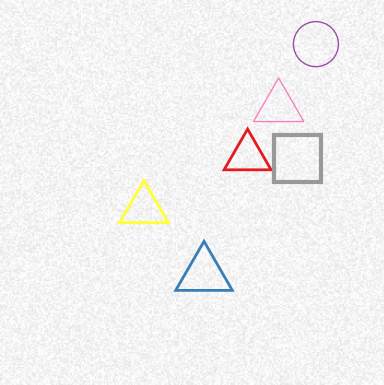[{"shape": "triangle", "thickness": 2, "radius": 0.35, "center": [0.643, 0.594]}, {"shape": "triangle", "thickness": 2, "radius": 0.42, "center": [0.53, 0.288]}, {"shape": "circle", "thickness": 1, "radius": 0.29, "center": [0.821, 0.885]}, {"shape": "triangle", "thickness": 2, "radius": 0.37, "center": [0.374, 0.458]}, {"shape": "triangle", "thickness": 1, "radius": 0.38, "center": [0.724, 0.722]}, {"shape": "square", "thickness": 3, "radius": 0.31, "center": [0.773, 0.587]}]